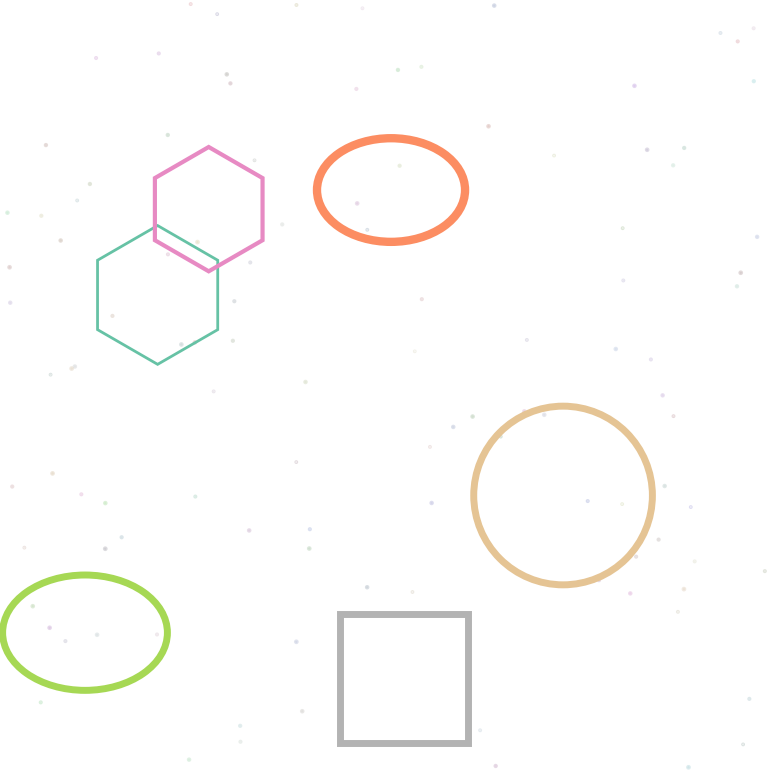[{"shape": "hexagon", "thickness": 1, "radius": 0.45, "center": [0.205, 0.617]}, {"shape": "oval", "thickness": 3, "radius": 0.48, "center": [0.508, 0.753]}, {"shape": "hexagon", "thickness": 1.5, "radius": 0.4, "center": [0.271, 0.728]}, {"shape": "oval", "thickness": 2.5, "radius": 0.54, "center": [0.11, 0.178]}, {"shape": "circle", "thickness": 2.5, "radius": 0.58, "center": [0.731, 0.357]}, {"shape": "square", "thickness": 2.5, "radius": 0.42, "center": [0.525, 0.119]}]